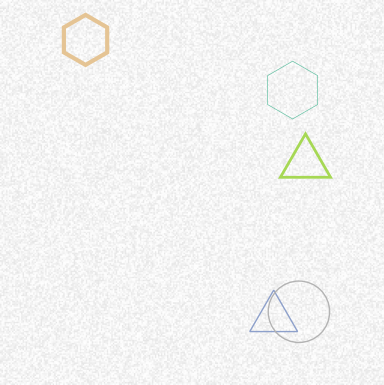[{"shape": "hexagon", "thickness": 0.5, "radius": 0.38, "center": [0.76, 0.766]}, {"shape": "triangle", "thickness": 1, "radius": 0.36, "center": [0.711, 0.175]}, {"shape": "triangle", "thickness": 2, "radius": 0.38, "center": [0.793, 0.577]}, {"shape": "hexagon", "thickness": 3, "radius": 0.32, "center": [0.222, 0.896]}, {"shape": "circle", "thickness": 1, "radius": 0.4, "center": [0.776, 0.19]}]